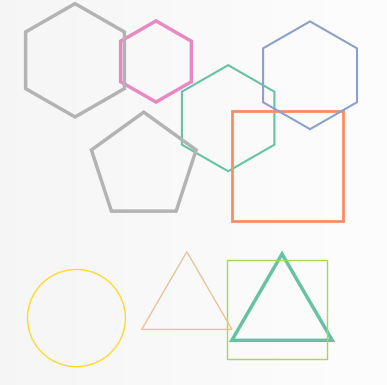[{"shape": "triangle", "thickness": 2.5, "radius": 0.75, "center": [0.728, 0.191]}, {"shape": "hexagon", "thickness": 1.5, "radius": 0.69, "center": [0.589, 0.693]}, {"shape": "square", "thickness": 2, "radius": 0.71, "center": [0.742, 0.568]}, {"shape": "hexagon", "thickness": 1.5, "radius": 0.7, "center": [0.8, 0.804]}, {"shape": "hexagon", "thickness": 2.5, "radius": 0.53, "center": [0.403, 0.84]}, {"shape": "square", "thickness": 1, "radius": 0.64, "center": [0.715, 0.196]}, {"shape": "circle", "thickness": 1, "radius": 0.63, "center": [0.197, 0.174]}, {"shape": "triangle", "thickness": 1, "radius": 0.67, "center": [0.482, 0.212]}, {"shape": "hexagon", "thickness": 2.5, "radius": 0.74, "center": [0.194, 0.843]}, {"shape": "pentagon", "thickness": 2.5, "radius": 0.71, "center": [0.371, 0.567]}]